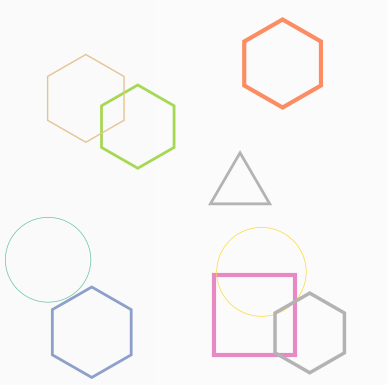[{"shape": "circle", "thickness": 0.5, "radius": 0.55, "center": [0.124, 0.325]}, {"shape": "hexagon", "thickness": 3, "radius": 0.57, "center": [0.729, 0.835]}, {"shape": "hexagon", "thickness": 2, "radius": 0.59, "center": [0.237, 0.137]}, {"shape": "square", "thickness": 3, "radius": 0.52, "center": [0.656, 0.181]}, {"shape": "hexagon", "thickness": 2, "radius": 0.54, "center": [0.356, 0.671]}, {"shape": "circle", "thickness": 0.5, "radius": 0.58, "center": [0.675, 0.294]}, {"shape": "hexagon", "thickness": 1, "radius": 0.57, "center": [0.221, 0.744]}, {"shape": "hexagon", "thickness": 2.5, "radius": 0.52, "center": [0.799, 0.135]}, {"shape": "triangle", "thickness": 2, "radius": 0.44, "center": [0.62, 0.515]}]